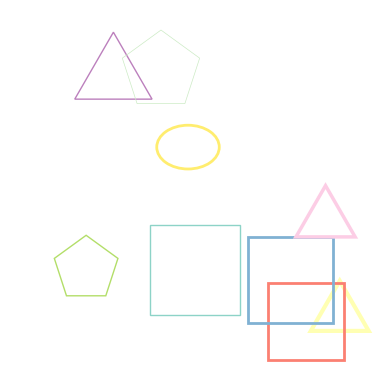[{"shape": "square", "thickness": 1, "radius": 0.58, "center": [0.507, 0.299]}, {"shape": "triangle", "thickness": 3, "radius": 0.43, "center": [0.882, 0.184]}, {"shape": "square", "thickness": 2, "radius": 0.5, "center": [0.795, 0.165]}, {"shape": "square", "thickness": 2, "radius": 0.55, "center": [0.754, 0.273]}, {"shape": "pentagon", "thickness": 1, "radius": 0.43, "center": [0.224, 0.302]}, {"shape": "triangle", "thickness": 2.5, "radius": 0.44, "center": [0.846, 0.429]}, {"shape": "triangle", "thickness": 1, "radius": 0.58, "center": [0.295, 0.8]}, {"shape": "pentagon", "thickness": 0.5, "radius": 0.53, "center": [0.418, 0.816]}, {"shape": "oval", "thickness": 2, "radius": 0.41, "center": [0.488, 0.618]}]